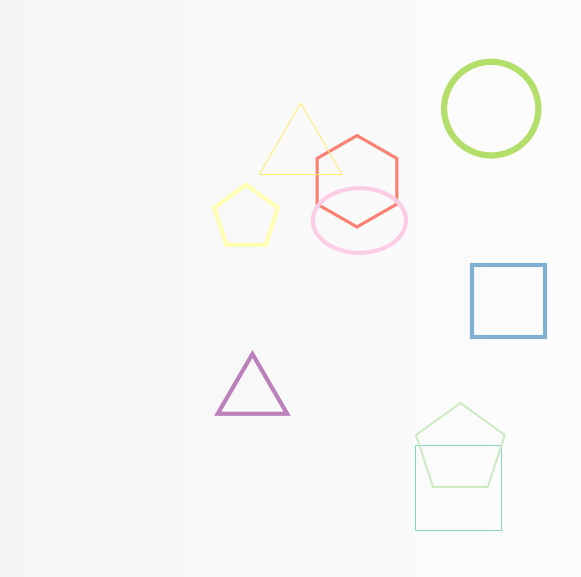[{"shape": "square", "thickness": 0.5, "radius": 0.37, "center": [0.787, 0.156]}, {"shape": "pentagon", "thickness": 2, "radius": 0.29, "center": [0.423, 0.622]}, {"shape": "hexagon", "thickness": 1.5, "radius": 0.4, "center": [0.614, 0.685]}, {"shape": "square", "thickness": 2, "radius": 0.31, "center": [0.874, 0.478]}, {"shape": "circle", "thickness": 3, "radius": 0.41, "center": [0.845, 0.811]}, {"shape": "oval", "thickness": 2, "radius": 0.4, "center": [0.618, 0.617]}, {"shape": "triangle", "thickness": 2, "radius": 0.35, "center": [0.434, 0.317]}, {"shape": "pentagon", "thickness": 1, "radius": 0.4, "center": [0.792, 0.221]}, {"shape": "triangle", "thickness": 0.5, "radius": 0.41, "center": [0.517, 0.738]}]